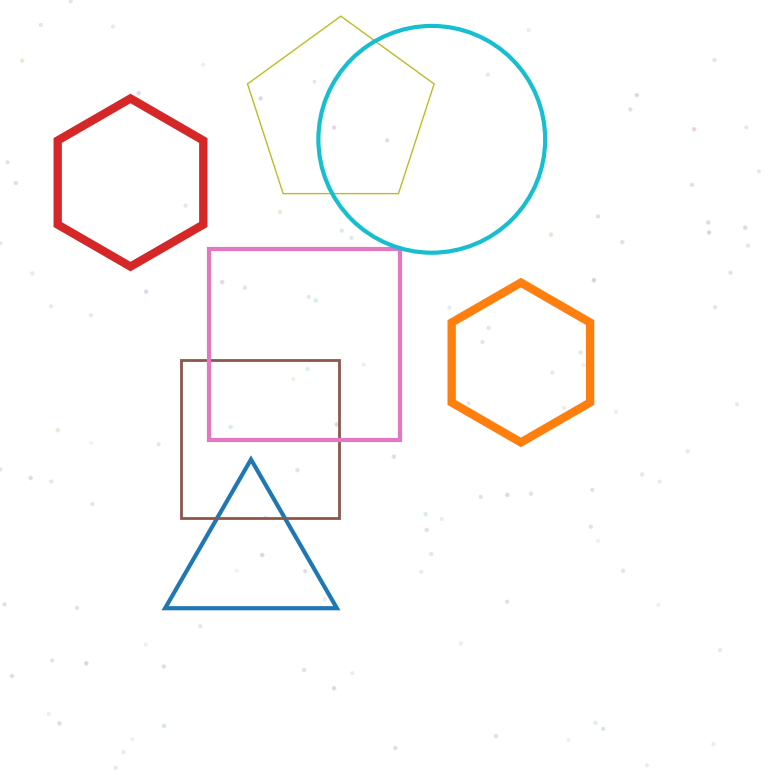[{"shape": "triangle", "thickness": 1.5, "radius": 0.64, "center": [0.326, 0.274]}, {"shape": "hexagon", "thickness": 3, "radius": 0.52, "center": [0.676, 0.529]}, {"shape": "hexagon", "thickness": 3, "radius": 0.55, "center": [0.169, 0.763]}, {"shape": "square", "thickness": 1, "radius": 0.51, "center": [0.337, 0.429]}, {"shape": "square", "thickness": 1.5, "radius": 0.62, "center": [0.396, 0.553]}, {"shape": "pentagon", "thickness": 0.5, "radius": 0.64, "center": [0.443, 0.852]}, {"shape": "circle", "thickness": 1.5, "radius": 0.74, "center": [0.561, 0.819]}]